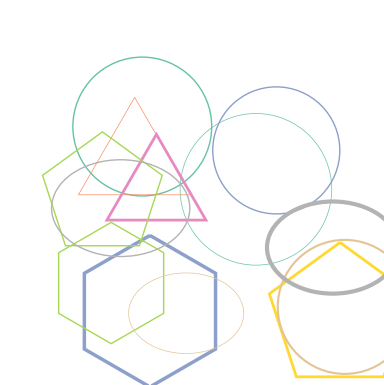[{"shape": "circle", "thickness": 0.5, "radius": 0.98, "center": [0.665, 0.508]}, {"shape": "circle", "thickness": 1, "radius": 0.9, "center": [0.37, 0.671]}, {"shape": "triangle", "thickness": 0.5, "radius": 0.84, "center": [0.35, 0.578]}, {"shape": "hexagon", "thickness": 2.5, "radius": 0.98, "center": [0.389, 0.192]}, {"shape": "circle", "thickness": 1, "radius": 0.83, "center": [0.718, 0.609]}, {"shape": "triangle", "thickness": 2, "radius": 0.74, "center": [0.406, 0.503]}, {"shape": "hexagon", "thickness": 1, "radius": 0.79, "center": [0.289, 0.265]}, {"shape": "pentagon", "thickness": 1, "radius": 0.82, "center": [0.266, 0.494]}, {"shape": "pentagon", "thickness": 2, "radius": 0.96, "center": [0.883, 0.177]}, {"shape": "circle", "thickness": 1.5, "radius": 0.87, "center": [0.896, 0.203]}, {"shape": "oval", "thickness": 0.5, "radius": 0.75, "center": [0.484, 0.186]}, {"shape": "oval", "thickness": 3, "radius": 0.85, "center": [0.864, 0.357]}, {"shape": "oval", "thickness": 1, "radius": 0.9, "center": [0.313, 0.459]}]